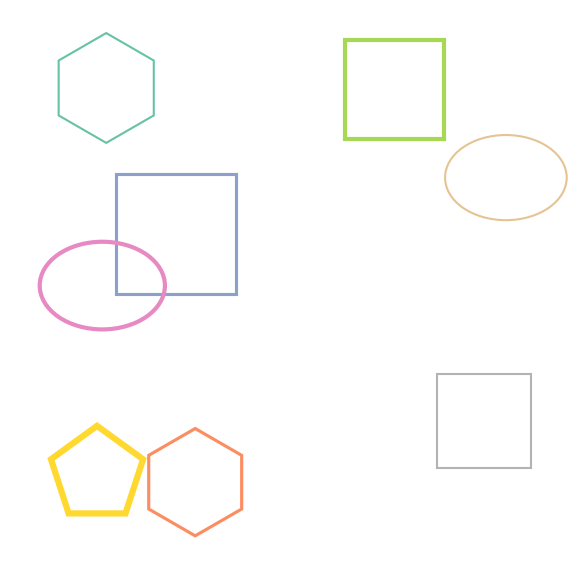[{"shape": "hexagon", "thickness": 1, "radius": 0.48, "center": [0.184, 0.847]}, {"shape": "hexagon", "thickness": 1.5, "radius": 0.46, "center": [0.338, 0.164]}, {"shape": "square", "thickness": 1.5, "radius": 0.52, "center": [0.305, 0.593]}, {"shape": "oval", "thickness": 2, "radius": 0.54, "center": [0.177, 0.505]}, {"shape": "square", "thickness": 2, "radius": 0.43, "center": [0.683, 0.844]}, {"shape": "pentagon", "thickness": 3, "radius": 0.42, "center": [0.168, 0.178]}, {"shape": "oval", "thickness": 1, "radius": 0.53, "center": [0.876, 0.692]}, {"shape": "square", "thickness": 1, "radius": 0.41, "center": [0.838, 0.271]}]